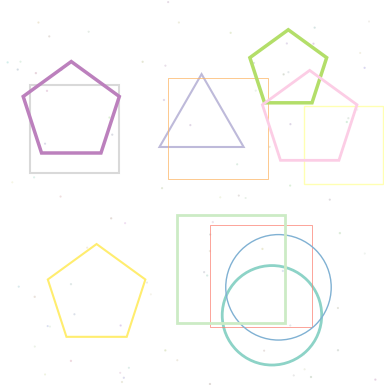[{"shape": "circle", "thickness": 2, "radius": 0.65, "center": [0.706, 0.181]}, {"shape": "square", "thickness": 1, "radius": 0.51, "center": [0.892, 0.624]}, {"shape": "triangle", "thickness": 1.5, "radius": 0.63, "center": [0.524, 0.681]}, {"shape": "square", "thickness": 0.5, "radius": 0.66, "center": [0.678, 0.283]}, {"shape": "circle", "thickness": 1, "radius": 0.68, "center": [0.723, 0.254]}, {"shape": "square", "thickness": 0.5, "radius": 0.65, "center": [0.566, 0.667]}, {"shape": "pentagon", "thickness": 2.5, "radius": 0.52, "center": [0.749, 0.818]}, {"shape": "pentagon", "thickness": 2, "radius": 0.65, "center": [0.804, 0.688]}, {"shape": "square", "thickness": 1.5, "radius": 0.58, "center": [0.194, 0.665]}, {"shape": "pentagon", "thickness": 2.5, "radius": 0.66, "center": [0.185, 0.709]}, {"shape": "square", "thickness": 2, "radius": 0.71, "center": [0.6, 0.301]}, {"shape": "pentagon", "thickness": 1.5, "radius": 0.67, "center": [0.251, 0.233]}]